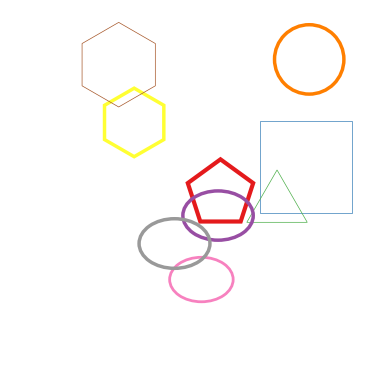[{"shape": "pentagon", "thickness": 3, "radius": 0.45, "center": [0.573, 0.497]}, {"shape": "square", "thickness": 0.5, "radius": 0.6, "center": [0.795, 0.566]}, {"shape": "triangle", "thickness": 0.5, "radius": 0.45, "center": [0.72, 0.468]}, {"shape": "oval", "thickness": 2.5, "radius": 0.46, "center": [0.566, 0.44]}, {"shape": "circle", "thickness": 2.5, "radius": 0.45, "center": [0.803, 0.846]}, {"shape": "hexagon", "thickness": 2.5, "radius": 0.44, "center": [0.348, 0.682]}, {"shape": "hexagon", "thickness": 0.5, "radius": 0.55, "center": [0.308, 0.832]}, {"shape": "oval", "thickness": 2, "radius": 0.41, "center": [0.523, 0.274]}, {"shape": "oval", "thickness": 2.5, "radius": 0.46, "center": [0.453, 0.367]}]